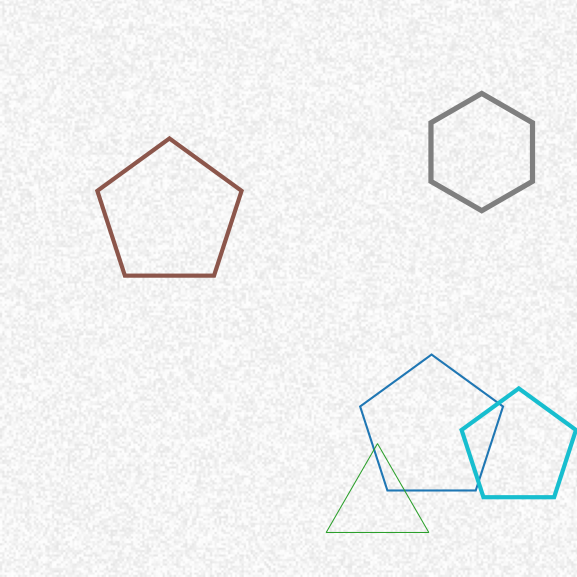[{"shape": "pentagon", "thickness": 1, "radius": 0.65, "center": [0.747, 0.255]}, {"shape": "triangle", "thickness": 0.5, "radius": 0.51, "center": [0.654, 0.128]}, {"shape": "pentagon", "thickness": 2, "radius": 0.66, "center": [0.293, 0.628]}, {"shape": "hexagon", "thickness": 2.5, "radius": 0.51, "center": [0.834, 0.736]}, {"shape": "pentagon", "thickness": 2, "radius": 0.52, "center": [0.898, 0.222]}]